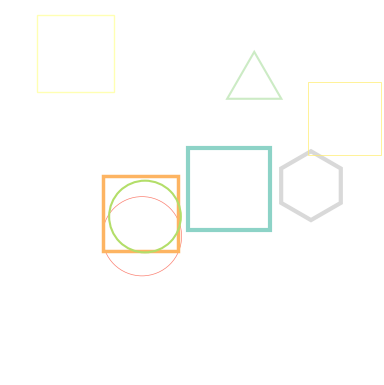[{"shape": "square", "thickness": 3, "radius": 0.53, "center": [0.596, 0.509]}, {"shape": "square", "thickness": 1, "radius": 0.5, "center": [0.197, 0.86]}, {"shape": "circle", "thickness": 0.5, "radius": 0.51, "center": [0.369, 0.386]}, {"shape": "square", "thickness": 2.5, "radius": 0.49, "center": [0.365, 0.446]}, {"shape": "circle", "thickness": 1.5, "radius": 0.47, "center": [0.377, 0.438]}, {"shape": "hexagon", "thickness": 3, "radius": 0.45, "center": [0.808, 0.518]}, {"shape": "triangle", "thickness": 1.5, "radius": 0.41, "center": [0.66, 0.784]}, {"shape": "square", "thickness": 0.5, "radius": 0.48, "center": [0.895, 0.692]}]